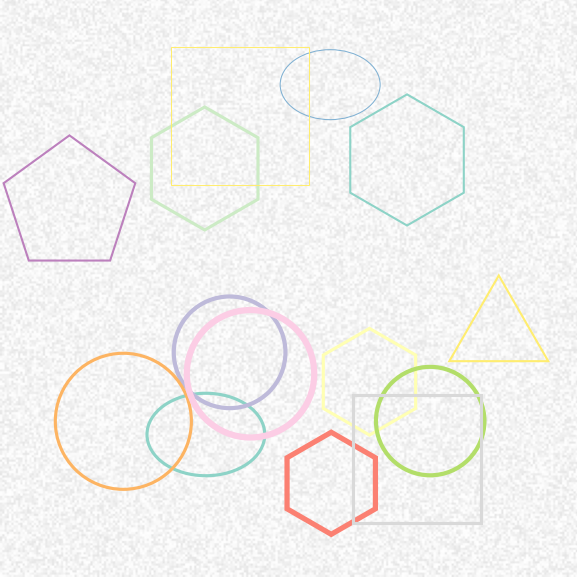[{"shape": "oval", "thickness": 1.5, "radius": 0.51, "center": [0.357, 0.247]}, {"shape": "hexagon", "thickness": 1, "radius": 0.57, "center": [0.705, 0.722]}, {"shape": "hexagon", "thickness": 1.5, "radius": 0.46, "center": [0.64, 0.338]}, {"shape": "circle", "thickness": 2, "radius": 0.48, "center": [0.398, 0.389]}, {"shape": "hexagon", "thickness": 2.5, "radius": 0.44, "center": [0.574, 0.162]}, {"shape": "oval", "thickness": 0.5, "radius": 0.43, "center": [0.572, 0.853]}, {"shape": "circle", "thickness": 1.5, "radius": 0.59, "center": [0.214, 0.27]}, {"shape": "circle", "thickness": 2, "radius": 0.47, "center": [0.745, 0.27]}, {"shape": "circle", "thickness": 3, "radius": 0.55, "center": [0.434, 0.352]}, {"shape": "square", "thickness": 1.5, "radius": 0.55, "center": [0.723, 0.204]}, {"shape": "pentagon", "thickness": 1, "radius": 0.6, "center": [0.12, 0.645]}, {"shape": "hexagon", "thickness": 1.5, "radius": 0.53, "center": [0.354, 0.707]}, {"shape": "triangle", "thickness": 1, "radius": 0.49, "center": [0.864, 0.423]}, {"shape": "square", "thickness": 0.5, "radius": 0.6, "center": [0.415, 0.798]}]